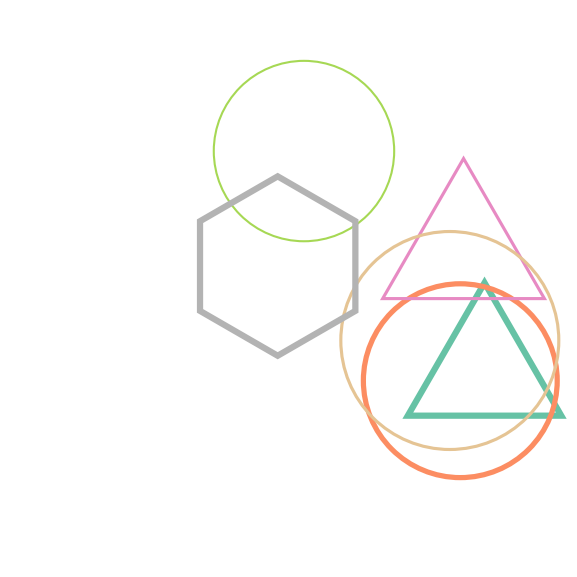[{"shape": "triangle", "thickness": 3, "radius": 0.77, "center": [0.839, 0.356]}, {"shape": "circle", "thickness": 2.5, "radius": 0.84, "center": [0.797, 0.34]}, {"shape": "triangle", "thickness": 1.5, "radius": 0.81, "center": [0.803, 0.563]}, {"shape": "circle", "thickness": 1, "radius": 0.78, "center": [0.526, 0.738]}, {"shape": "circle", "thickness": 1.5, "radius": 0.94, "center": [0.779, 0.41]}, {"shape": "hexagon", "thickness": 3, "radius": 0.78, "center": [0.481, 0.538]}]